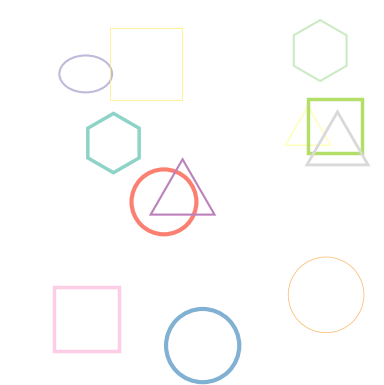[{"shape": "hexagon", "thickness": 2.5, "radius": 0.39, "center": [0.295, 0.628]}, {"shape": "triangle", "thickness": 1, "radius": 0.34, "center": [0.8, 0.657]}, {"shape": "oval", "thickness": 1.5, "radius": 0.34, "center": [0.223, 0.808]}, {"shape": "circle", "thickness": 3, "radius": 0.42, "center": [0.426, 0.476]}, {"shape": "circle", "thickness": 3, "radius": 0.48, "center": [0.526, 0.102]}, {"shape": "circle", "thickness": 0.5, "radius": 0.49, "center": [0.847, 0.234]}, {"shape": "square", "thickness": 2.5, "radius": 0.35, "center": [0.87, 0.673]}, {"shape": "square", "thickness": 2.5, "radius": 0.42, "center": [0.225, 0.172]}, {"shape": "triangle", "thickness": 2, "radius": 0.46, "center": [0.877, 0.618]}, {"shape": "triangle", "thickness": 1.5, "radius": 0.48, "center": [0.474, 0.49]}, {"shape": "hexagon", "thickness": 1.5, "radius": 0.4, "center": [0.832, 0.869]}, {"shape": "square", "thickness": 0.5, "radius": 0.47, "center": [0.38, 0.834]}]